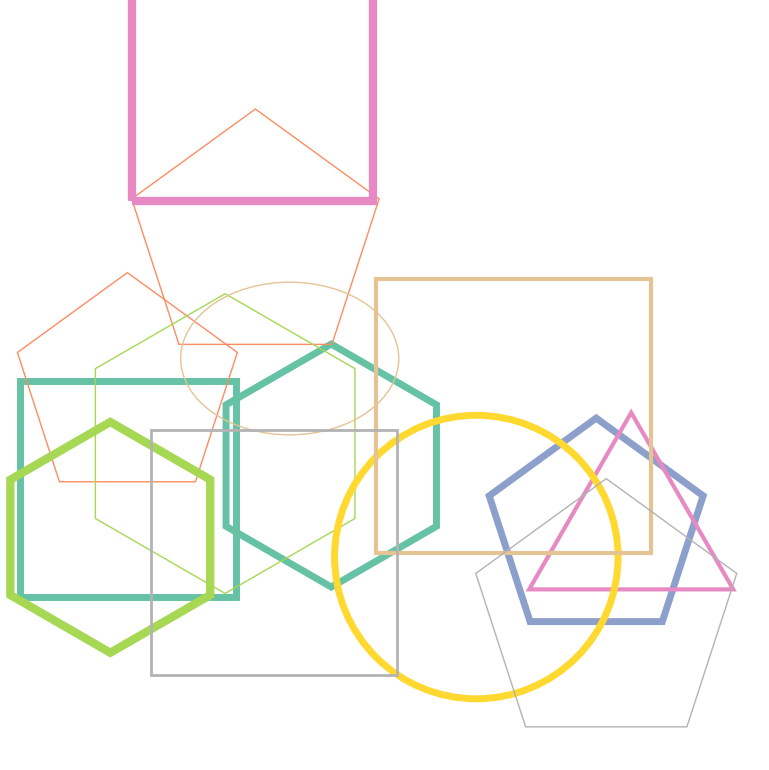[{"shape": "square", "thickness": 2.5, "radius": 0.7, "center": [0.166, 0.365]}, {"shape": "hexagon", "thickness": 2.5, "radius": 0.79, "center": [0.43, 0.395]}, {"shape": "pentagon", "thickness": 0.5, "radius": 0.75, "center": [0.165, 0.496]}, {"shape": "pentagon", "thickness": 0.5, "radius": 0.84, "center": [0.332, 0.689]}, {"shape": "pentagon", "thickness": 2.5, "radius": 0.73, "center": [0.774, 0.311]}, {"shape": "square", "thickness": 3, "radius": 0.78, "center": [0.328, 0.895]}, {"shape": "triangle", "thickness": 1.5, "radius": 0.77, "center": [0.82, 0.311]}, {"shape": "hexagon", "thickness": 3, "radius": 0.75, "center": [0.143, 0.302]}, {"shape": "hexagon", "thickness": 0.5, "radius": 0.97, "center": [0.292, 0.424]}, {"shape": "circle", "thickness": 2.5, "radius": 0.92, "center": [0.619, 0.277]}, {"shape": "oval", "thickness": 0.5, "radius": 0.71, "center": [0.376, 0.534]}, {"shape": "square", "thickness": 1.5, "radius": 0.89, "center": [0.667, 0.46]}, {"shape": "square", "thickness": 1, "radius": 0.8, "center": [0.356, 0.282]}, {"shape": "pentagon", "thickness": 0.5, "radius": 0.89, "center": [0.787, 0.2]}]